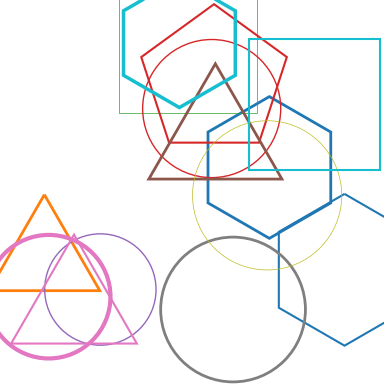[{"shape": "hexagon", "thickness": 1.5, "radius": 0.99, "center": [0.895, 0.299]}, {"shape": "hexagon", "thickness": 2, "radius": 0.92, "center": [0.7, 0.565]}, {"shape": "triangle", "thickness": 2, "radius": 0.83, "center": [0.115, 0.328]}, {"shape": "square", "thickness": 0.5, "radius": 0.89, "center": [0.488, 0.885]}, {"shape": "pentagon", "thickness": 1.5, "radius": 0.99, "center": [0.556, 0.79]}, {"shape": "circle", "thickness": 1, "radius": 0.9, "center": [0.55, 0.718]}, {"shape": "circle", "thickness": 1, "radius": 0.72, "center": [0.261, 0.248]}, {"shape": "triangle", "thickness": 2, "radius": 1.0, "center": [0.559, 0.635]}, {"shape": "triangle", "thickness": 1.5, "radius": 0.94, "center": [0.192, 0.202]}, {"shape": "circle", "thickness": 3, "radius": 0.8, "center": [0.127, 0.229]}, {"shape": "circle", "thickness": 2, "radius": 0.94, "center": [0.605, 0.196]}, {"shape": "circle", "thickness": 0.5, "radius": 0.97, "center": [0.694, 0.493]}, {"shape": "hexagon", "thickness": 2.5, "radius": 0.84, "center": [0.466, 0.888]}, {"shape": "square", "thickness": 1.5, "radius": 0.85, "center": [0.817, 0.729]}]